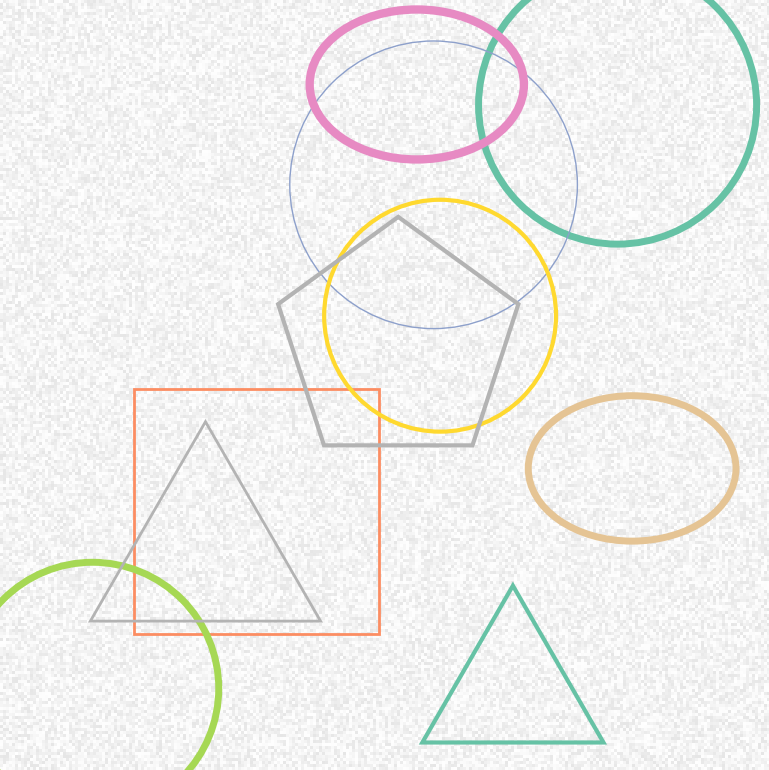[{"shape": "triangle", "thickness": 1.5, "radius": 0.68, "center": [0.666, 0.104]}, {"shape": "circle", "thickness": 2.5, "radius": 0.9, "center": [0.802, 0.864]}, {"shape": "square", "thickness": 1, "radius": 0.8, "center": [0.334, 0.335]}, {"shape": "circle", "thickness": 0.5, "radius": 0.93, "center": [0.563, 0.76]}, {"shape": "oval", "thickness": 3, "radius": 0.7, "center": [0.541, 0.89]}, {"shape": "circle", "thickness": 2.5, "radius": 0.82, "center": [0.12, 0.106]}, {"shape": "circle", "thickness": 1.5, "radius": 0.75, "center": [0.572, 0.59]}, {"shape": "oval", "thickness": 2.5, "radius": 0.67, "center": [0.821, 0.392]}, {"shape": "pentagon", "thickness": 1.5, "radius": 0.82, "center": [0.517, 0.554]}, {"shape": "triangle", "thickness": 1, "radius": 0.86, "center": [0.267, 0.28]}]